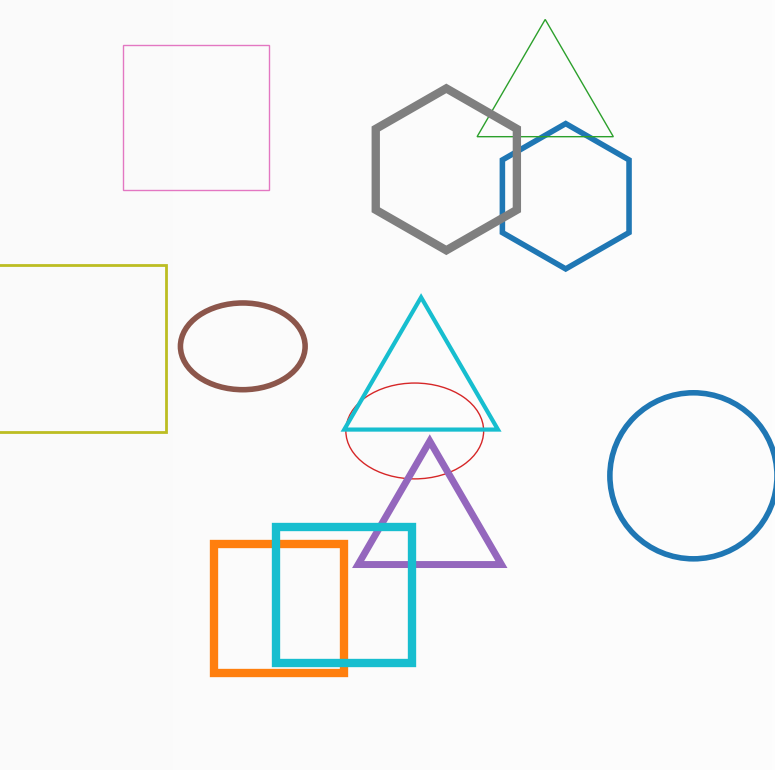[{"shape": "hexagon", "thickness": 2, "radius": 0.47, "center": [0.73, 0.745]}, {"shape": "circle", "thickness": 2, "radius": 0.54, "center": [0.895, 0.382]}, {"shape": "square", "thickness": 3, "radius": 0.42, "center": [0.36, 0.21]}, {"shape": "triangle", "thickness": 0.5, "radius": 0.51, "center": [0.703, 0.873]}, {"shape": "oval", "thickness": 0.5, "radius": 0.44, "center": [0.535, 0.44]}, {"shape": "triangle", "thickness": 2.5, "radius": 0.53, "center": [0.555, 0.32]}, {"shape": "oval", "thickness": 2, "radius": 0.4, "center": [0.313, 0.55]}, {"shape": "square", "thickness": 0.5, "radius": 0.47, "center": [0.253, 0.847]}, {"shape": "hexagon", "thickness": 3, "radius": 0.53, "center": [0.576, 0.78]}, {"shape": "square", "thickness": 1, "radius": 0.54, "center": [0.105, 0.547]}, {"shape": "triangle", "thickness": 1.5, "radius": 0.57, "center": [0.543, 0.499]}, {"shape": "square", "thickness": 3, "radius": 0.44, "center": [0.444, 0.227]}]